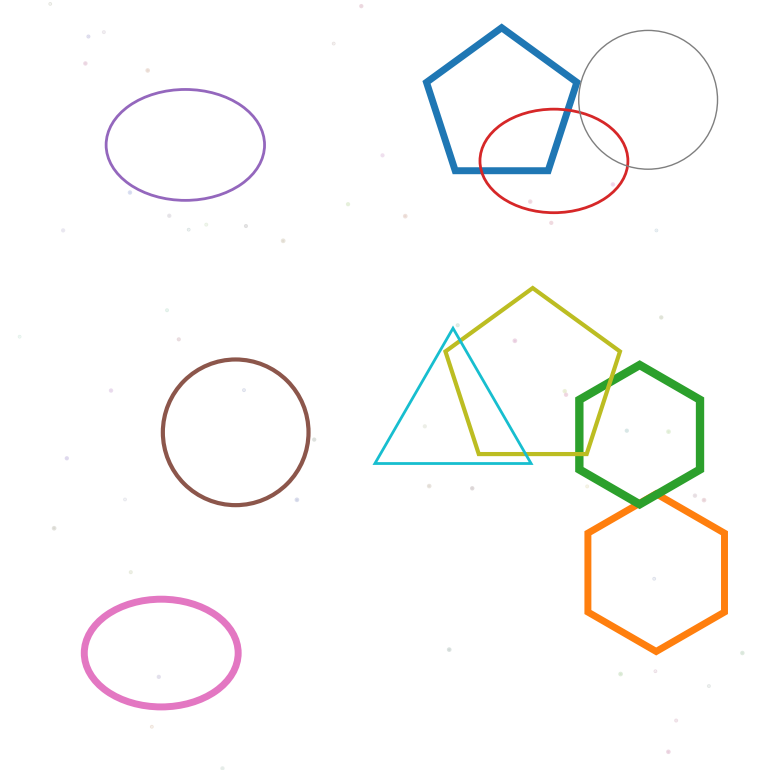[{"shape": "pentagon", "thickness": 2.5, "radius": 0.51, "center": [0.652, 0.861]}, {"shape": "hexagon", "thickness": 2.5, "radius": 0.51, "center": [0.852, 0.256]}, {"shape": "hexagon", "thickness": 3, "radius": 0.45, "center": [0.831, 0.436]}, {"shape": "oval", "thickness": 1, "radius": 0.48, "center": [0.719, 0.791]}, {"shape": "oval", "thickness": 1, "radius": 0.51, "center": [0.241, 0.812]}, {"shape": "circle", "thickness": 1.5, "radius": 0.47, "center": [0.306, 0.439]}, {"shape": "oval", "thickness": 2.5, "radius": 0.5, "center": [0.209, 0.152]}, {"shape": "circle", "thickness": 0.5, "radius": 0.45, "center": [0.842, 0.87]}, {"shape": "pentagon", "thickness": 1.5, "radius": 0.6, "center": [0.692, 0.507]}, {"shape": "triangle", "thickness": 1, "radius": 0.59, "center": [0.588, 0.457]}]